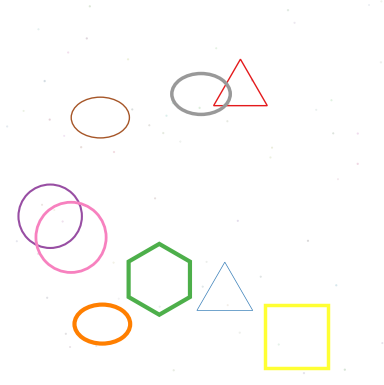[{"shape": "triangle", "thickness": 1, "radius": 0.4, "center": [0.625, 0.766]}, {"shape": "triangle", "thickness": 0.5, "radius": 0.42, "center": [0.584, 0.235]}, {"shape": "hexagon", "thickness": 3, "radius": 0.46, "center": [0.414, 0.275]}, {"shape": "circle", "thickness": 1.5, "radius": 0.41, "center": [0.13, 0.438]}, {"shape": "oval", "thickness": 3, "radius": 0.36, "center": [0.266, 0.158]}, {"shape": "square", "thickness": 2.5, "radius": 0.41, "center": [0.771, 0.127]}, {"shape": "oval", "thickness": 1, "radius": 0.38, "center": [0.261, 0.695]}, {"shape": "circle", "thickness": 2, "radius": 0.46, "center": [0.185, 0.383]}, {"shape": "oval", "thickness": 2.5, "radius": 0.38, "center": [0.522, 0.756]}]